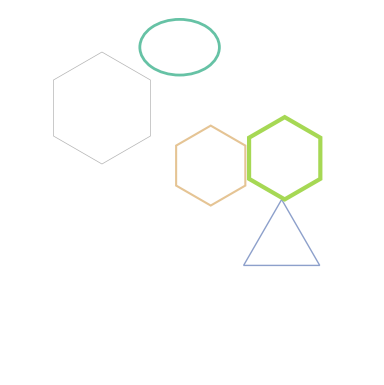[{"shape": "oval", "thickness": 2, "radius": 0.52, "center": [0.467, 0.877]}, {"shape": "triangle", "thickness": 1, "radius": 0.57, "center": [0.732, 0.368]}, {"shape": "hexagon", "thickness": 3, "radius": 0.53, "center": [0.739, 0.589]}, {"shape": "hexagon", "thickness": 1.5, "radius": 0.52, "center": [0.547, 0.57]}, {"shape": "hexagon", "thickness": 0.5, "radius": 0.73, "center": [0.265, 0.719]}]